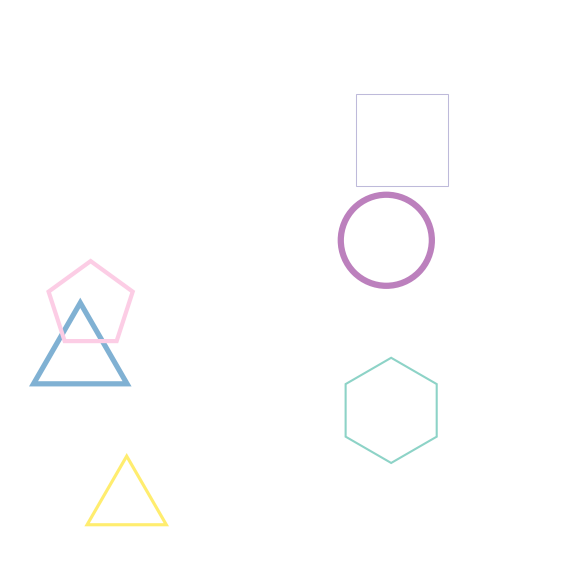[{"shape": "hexagon", "thickness": 1, "radius": 0.46, "center": [0.677, 0.289]}, {"shape": "square", "thickness": 0.5, "radius": 0.4, "center": [0.696, 0.757]}, {"shape": "triangle", "thickness": 2.5, "radius": 0.47, "center": [0.139, 0.381]}, {"shape": "pentagon", "thickness": 2, "radius": 0.38, "center": [0.157, 0.47]}, {"shape": "circle", "thickness": 3, "radius": 0.39, "center": [0.669, 0.583]}, {"shape": "triangle", "thickness": 1.5, "radius": 0.4, "center": [0.219, 0.13]}]